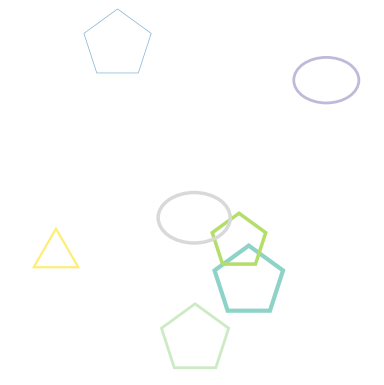[{"shape": "pentagon", "thickness": 3, "radius": 0.47, "center": [0.646, 0.269]}, {"shape": "oval", "thickness": 2, "radius": 0.42, "center": [0.848, 0.792]}, {"shape": "pentagon", "thickness": 0.5, "radius": 0.46, "center": [0.305, 0.885]}, {"shape": "pentagon", "thickness": 2.5, "radius": 0.36, "center": [0.621, 0.373]}, {"shape": "oval", "thickness": 2.5, "radius": 0.47, "center": [0.504, 0.434]}, {"shape": "pentagon", "thickness": 2, "radius": 0.46, "center": [0.507, 0.119]}, {"shape": "triangle", "thickness": 1.5, "radius": 0.33, "center": [0.145, 0.339]}]